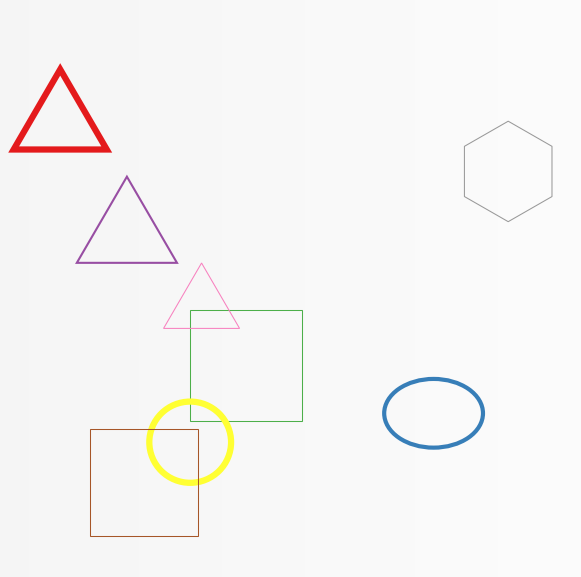[{"shape": "triangle", "thickness": 3, "radius": 0.46, "center": [0.104, 0.786]}, {"shape": "oval", "thickness": 2, "radius": 0.42, "center": [0.746, 0.283]}, {"shape": "square", "thickness": 0.5, "radius": 0.48, "center": [0.423, 0.366]}, {"shape": "triangle", "thickness": 1, "radius": 0.5, "center": [0.218, 0.594]}, {"shape": "circle", "thickness": 3, "radius": 0.35, "center": [0.327, 0.233]}, {"shape": "square", "thickness": 0.5, "radius": 0.46, "center": [0.248, 0.164]}, {"shape": "triangle", "thickness": 0.5, "radius": 0.38, "center": [0.347, 0.468]}, {"shape": "hexagon", "thickness": 0.5, "radius": 0.43, "center": [0.874, 0.702]}]